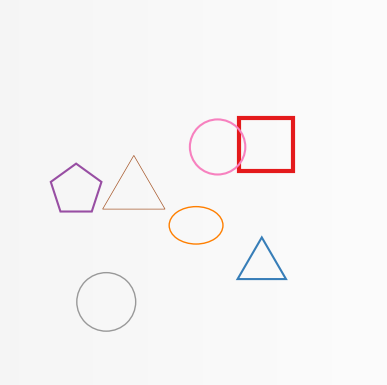[{"shape": "square", "thickness": 3, "radius": 0.35, "center": [0.685, 0.624]}, {"shape": "triangle", "thickness": 1.5, "radius": 0.36, "center": [0.676, 0.311]}, {"shape": "pentagon", "thickness": 1.5, "radius": 0.34, "center": [0.196, 0.506]}, {"shape": "oval", "thickness": 1, "radius": 0.35, "center": [0.506, 0.415]}, {"shape": "triangle", "thickness": 0.5, "radius": 0.46, "center": [0.345, 0.503]}, {"shape": "circle", "thickness": 1.5, "radius": 0.36, "center": [0.562, 0.618]}, {"shape": "circle", "thickness": 1, "radius": 0.38, "center": [0.274, 0.216]}]